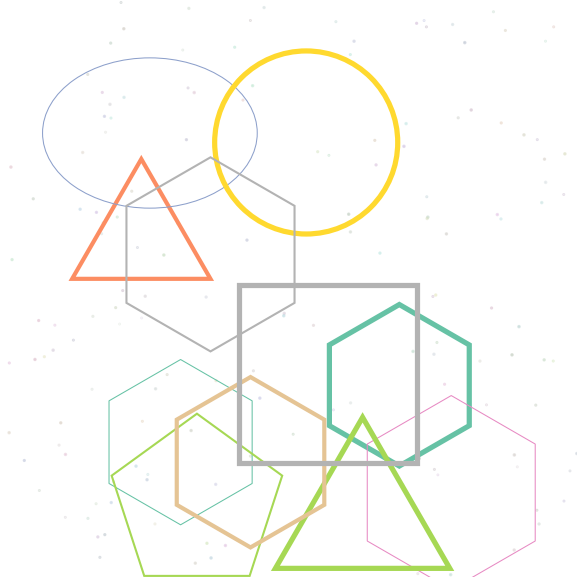[{"shape": "hexagon", "thickness": 2.5, "radius": 0.7, "center": [0.691, 0.332]}, {"shape": "hexagon", "thickness": 0.5, "radius": 0.72, "center": [0.313, 0.233]}, {"shape": "triangle", "thickness": 2, "radius": 0.69, "center": [0.245, 0.585]}, {"shape": "oval", "thickness": 0.5, "radius": 0.93, "center": [0.26, 0.769]}, {"shape": "hexagon", "thickness": 0.5, "radius": 0.84, "center": [0.781, 0.146]}, {"shape": "pentagon", "thickness": 1, "radius": 0.78, "center": [0.341, 0.128]}, {"shape": "triangle", "thickness": 2.5, "radius": 0.87, "center": [0.628, 0.102]}, {"shape": "circle", "thickness": 2.5, "radius": 0.79, "center": [0.53, 0.752]}, {"shape": "hexagon", "thickness": 2, "radius": 0.74, "center": [0.434, 0.199]}, {"shape": "hexagon", "thickness": 1, "radius": 0.84, "center": [0.364, 0.559]}, {"shape": "square", "thickness": 2.5, "radius": 0.77, "center": [0.567, 0.351]}]